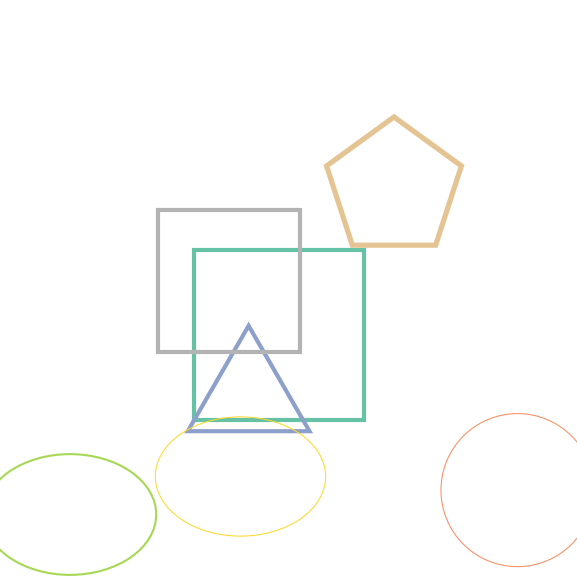[{"shape": "square", "thickness": 2, "radius": 0.74, "center": [0.483, 0.419]}, {"shape": "circle", "thickness": 0.5, "radius": 0.66, "center": [0.896, 0.15]}, {"shape": "triangle", "thickness": 2, "radius": 0.61, "center": [0.431, 0.313]}, {"shape": "oval", "thickness": 1, "radius": 0.75, "center": [0.121, 0.108]}, {"shape": "oval", "thickness": 0.5, "radius": 0.74, "center": [0.416, 0.174]}, {"shape": "pentagon", "thickness": 2.5, "radius": 0.61, "center": [0.682, 0.674]}, {"shape": "square", "thickness": 2, "radius": 0.62, "center": [0.396, 0.513]}]